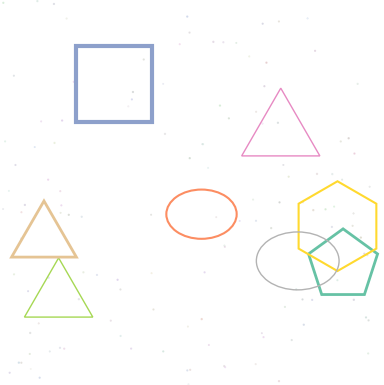[{"shape": "pentagon", "thickness": 2, "radius": 0.47, "center": [0.891, 0.311]}, {"shape": "oval", "thickness": 1.5, "radius": 0.46, "center": [0.523, 0.444]}, {"shape": "square", "thickness": 3, "radius": 0.49, "center": [0.295, 0.783]}, {"shape": "triangle", "thickness": 1, "radius": 0.59, "center": [0.729, 0.654]}, {"shape": "triangle", "thickness": 1, "radius": 0.51, "center": [0.152, 0.228]}, {"shape": "hexagon", "thickness": 1.5, "radius": 0.58, "center": [0.877, 0.413]}, {"shape": "triangle", "thickness": 2, "radius": 0.49, "center": [0.114, 0.381]}, {"shape": "oval", "thickness": 1, "radius": 0.54, "center": [0.773, 0.322]}]